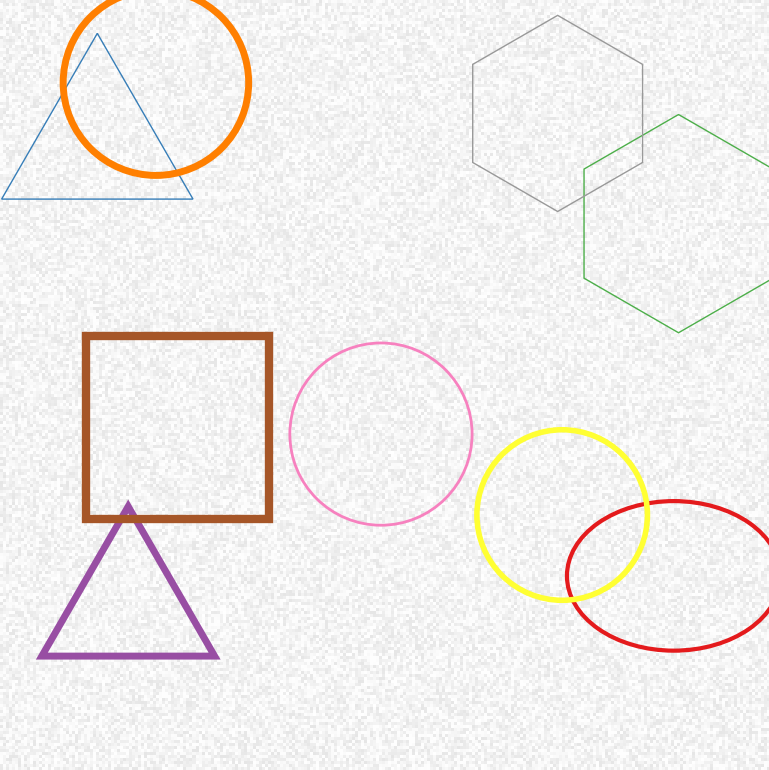[{"shape": "oval", "thickness": 1.5, "radius": 0.69, "center": [0.875, 0.252]}, {"shape": "triangle", "thickness": 0.5, "radius": 0.72, "center": [0.126, 0.813]}, {"shape": "hexagon", "thickness": 0.5, "radius": 0.71, "center": [0.881, 0.71]}, {"shape": "triangle", "thickness": 2.5, "radius": 0.65, "center": [0.167, 0.213]}, {"shape": "circle", "thickness": 2.5, "radius": 0.6, "center": [0.202, 0.893]}, {"shape": "circle", "thickness": 2, "radius": 0.55, "center": [0.73, 0.331]}, {"shape": "square", "thickness": 3, "radius": 0.59, "center": [0.231, 0.444]}, {"shape": "circle", "thickness": 1, "radius": 0.59, "center": [0.495, 0.436]}, {"shape": "hexagon", "thickness": 0.5, "radius": 0.64, "center": [0.724, 0.853]}]